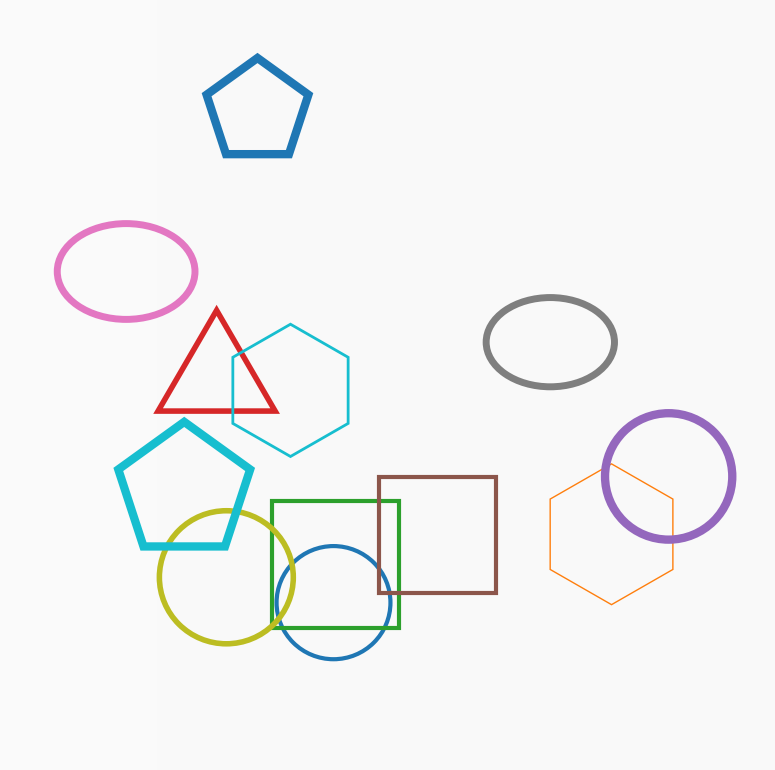[{"shape": "circle", "thickness": 1.5, "radius": 0.37, "center": [0.43, 0.217]}, {"shape": "pentagon", "thickness": 3, "radius": 0.35, "center": [0.332, 0.856]}, {"shape": "hexagon", "thickness": 0.5, "radius": 0.46, "center": [0.789, 0.306]}, {"shape": "square", "thickness": 1.5, "radius": 0.41, "center": [0.433, 0.267]}, {"shape": "triangle", "thickness": 2, "radius": 0.44, "center": [0.279, 0.51]}, {"shape": "circle", "thickness": 3, "radius": 0.41, "center": [0.863, 0.381]}, {"shape": "square", "thickness": 1.5, "radius": 0.38, "center": [0.564, 0.306]}, {"shape": "oval", "thickness": 2.5, "radius": 0.44, "center": [0.163, 0.647]}, {"shape": "oval", "thickness": 2.5, "radius": 0.41, "center": [0.71, 0.556]}, {"shape": "circle", "thickness": 2, "radius": 0.43, "center": [0.292, 0.25]}, {"shape": "hexagon", "thickness": 1, "radius": 0.43, "center": [0.375, 0.493]}, {"shape": "pentagon", "thickness": 3, "radius": 0.45, "center": [0.238, 0.363]}]